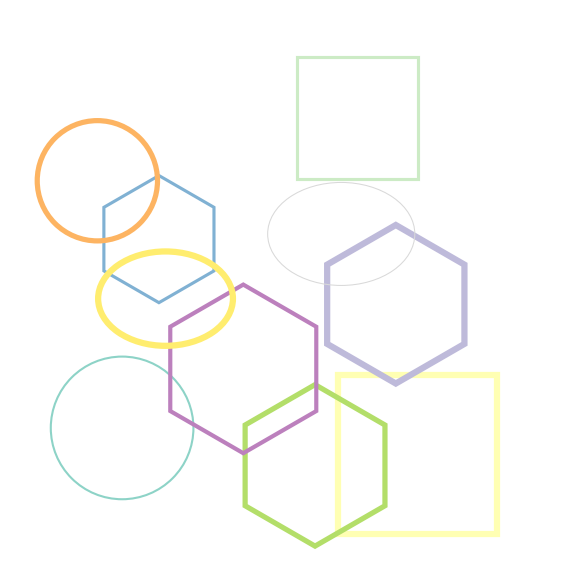[{"shape": "circle", "thickness": 1, "radius": 0.62, "center": [0.211, 0.258]}, {"shape": "square", "thickness": 3, "radius": 0.69, "center": [0.723, 0.212]}, {"shape": "hexagon", "thickness": 3, "radius": 0.69, "center": [0.685, 0.472]}, {"shape": "hexagon", "thickness": 1.5, "radius": 0.55, "center": [0.275, 0.585]}, {"shape": "circle", "thickness": 2.5, "radius": 0.52, "center": [0.169, 0.686]}, {"shape": "hexagon", "thickness": 2.5, "radius": 0.7, "center": [0.546, 0.193]}, {"shape": "oval", "thickness": 0.5, "radius": 0.64, "center": [0.591, 0.594]}, {"shape": "hexagon", "thickness": 2, "radius": 0.73, "center": [0.421, 0.36]}, {"shape": "square", "thickness": 1.5, "radius": 0.53, "center": [0.619, 0.795]}, {"shape": "oval", "thickness": 3, "radius": 0.58, "center": [0.287, 0.482]}]